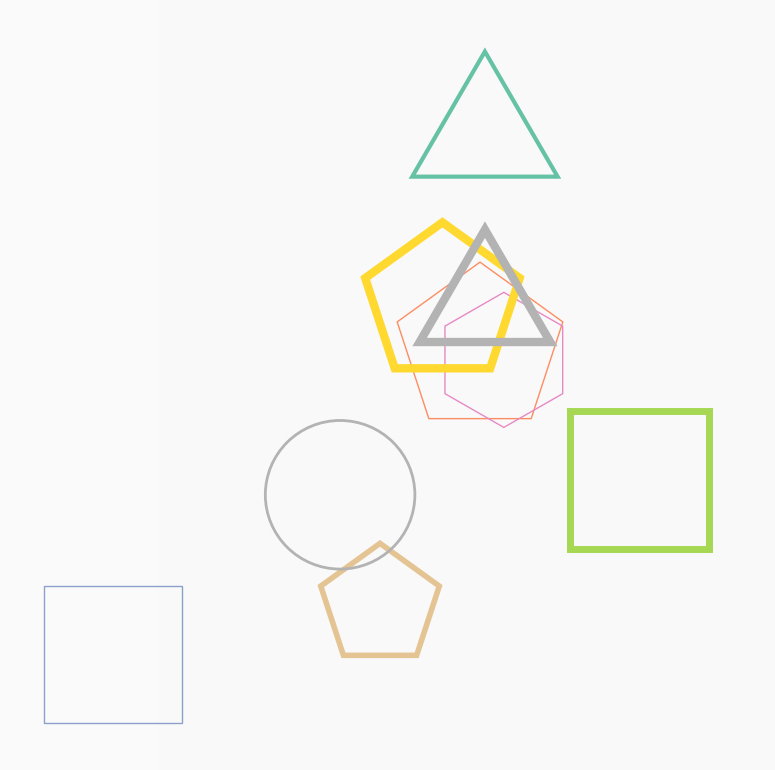[{"shape": "triangle", "thickness": 1.5, "radius": 0.54, "center": [0.626, 0.825]}, {"shape": "pentagon", "thickness": 0.5, "radius": 0.56, "center": [0.619, 0.547]}, {"shape": "square", "thickness": 0.5, "radius": 0.44, "center": [0.145, 0.149]}, {"shape": "hexagon", "thickness": 0.5, "radius": 0.44, "center": [0.65, 0.533]}, {"shape": "square", "thickness": 2.5, "radius": 0.45, "center": [0.825, 0.377]}, {"shape": "pentagon", "thickness": 3, "radius": 0.52, "center": [0.571, 0.606]}, {"shape": "pentagon", "thickness": 2, "radius": 0.4, "center": [0.49, 0.214]}, {"shape": "circle", "thickness": 1, "radius": 0.48, "center": [0.439, 0.357]}, {"shape": "triangle", "thickness": 3, "radius": 0.49, "center": [0.626, 0.604]}]